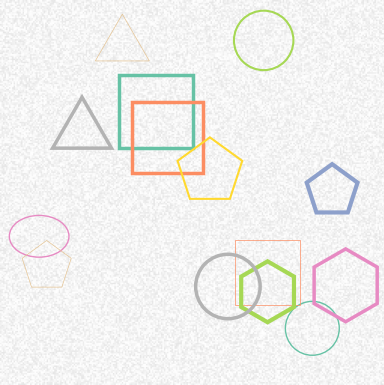[{"shape": "circle", "thickness": 1, "radius": 0.35, "center": [0.811, 0.147]}, {"shape": "square", "thickness": 2.5, "radius": 0.48, "center": [0.405, 0.711]}, {"shape": "square", "thickness": 2.5, "radius": 0.46, "center": [0.435, 0.643]}, {"shape": "square", "thickness": 0.5, "radius": 0.42, "center": [0.695, 0.292]}, {"shape": "pentagon", "thickness": 3, "radius": 0.35, "center": [0.863, 0.504]}, {"shape": "oval", "thickness": 1, "radius": 0.39, "center": [0.102, 0.386]}, {"shape": "hexagon", "thickness": 2.5, "radius": 0.47, "center": [0.898, 0.259]}, {"shape": "circle", "thickness": 1.5, "radius": 0.39, "center": [0.685, 0.895]}, {"shape": "hexagon", "thickness": 3, "radius": 0.4, "center": [0.695, 0.242]}, {"shape": "pentagon", "thickness": 1.5, "radius": 0.44, "center": [0.545, 0.555]}, {"shape": "pentagon", "thickness": 0.5, "radius": 0.33, "center": [0.121, 0.308]}, {"shape": "triangle", "thickness": 0.5, "radius": 0.41, "center": [0.318, 0.882]}, {"shape": "triangle", "thickness": 2.5, "radius": 0.44, "center": [0.213, 0.659]}, {"shape": "circle", "thickness": 2.5, "radius": 0.42, "center": [0.592, 0.256]}]